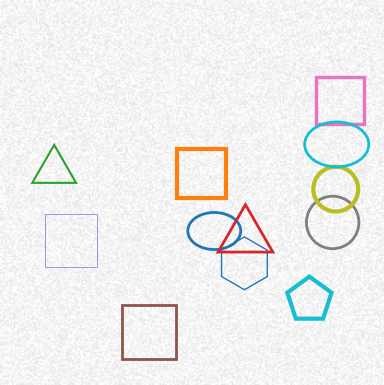[{"shape": "oval", "thickness": 2, "radius": 0.34, "center": [0.557, 0.4]}, {"shape": "hexagon", "thickness": 1, "radius": 0.34, "center": [0.635, 0.316]}, {"shape": "square", "thickness": 3, "radius": 0.32, "center": [0.523, 0.55]}, {"shape": "triangle", "thickness": 1.5, "radius": 0.33, "center": [0.141, 0.558]}, {"shape": "triangle", "thickness": 2, "radius": 0.41, "center": [0.638, 0.386]}, {"shape": "square", "thickness": 0.5, "radius": 0.34, "center": [0.184, 0.376]}, {"shape": "square", "thickness": 2, "radius": 0.35, "center": [0.387, 0.139]}, {"shape": "square", "thickness": 2.5, "radius": 0.31, "center": [0.883, 0.739]}, {"shape": "circle", "thickness": 2, "radius": 0.34, "center": [0.864, 0.422]}, {"shape": "circle", "thickness": 3, "radius": 0.29, "center": [0.872, 0.509]}, {"shape": "oval", "thickness": 2, "radius": 0.42, "center": [0.875, 0.625]}, {"shape": "pentagon", "thickness": 3, "radius": 0.3, "center": [0.804, 0.221]}]